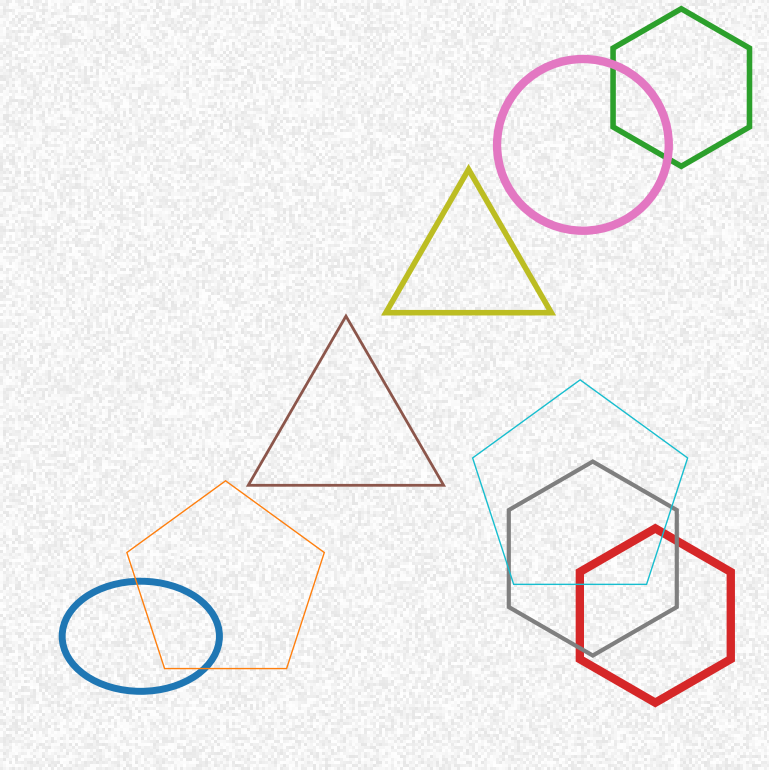[{"shape": "oval", "thickness": 2.5, "radius": 0.51, "center": [0.183, 0.174]}, {"shape": "pentagon", "thickness": 0.5, "radius": 0.67, "center": [0.293, 0.241]}, {"shape": "hexagon", "thickness": 2, "radius": 0.51, "center": [0.885, 0.886]}, {"shape": "hexagon", "thickness": 3, "radius": 0.57, "center": [0.851, 0.201]}, {"shape": "triangle", "thickness": 1, "radius": 0.73, "center": [0.449, 0.443]}, {"shape": "circle", "thickness": 3, "radius": 0.56, "center": [0.757, 0.812]}, {"shape": "hexagon", "thickness": 1.5, "radius": 0.63, "center": [0.77, 0.275]}, {"shape": "triangle", "thickness": 2, "radius": 0.62, "center": [0.609, 0.656]}, {"shape": "pentagon", "thickness": 0.5, "radius": 0.73, "center": [0.753, 0.36]}]